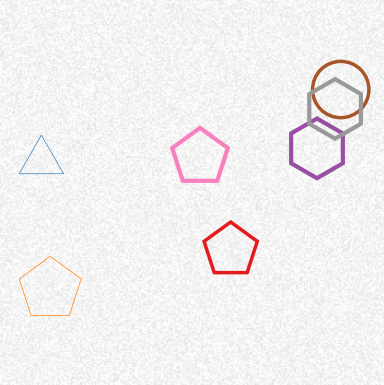[{"shape": "pentagon", "thickness": 2.5, "radius": 0.36, "center": [0.599, 0.351]}, {"shape": "triangle", "thickness": 0.5, "radius": 0.33, "center": [0.107, 0.582]}, {"shape": "hexagon", "thickness": 3, "radius": 0.39, "center": [0.823, 0.615]}, {"shape": "pentagon", "thickness": 0.5, "radius": 0.42, "center": [0.13, 0.249]}, {"shape": "circle", "thickness": 2.5, "radius": 0.37, "center": [0.885, 0.767]}, {"shape": "pentagon", "thickness": 3, "radius": 0.38, "center": [0.52, 0.592]}, {"shape": "hexagon", "thickness": 3, "radius": 0.39, "center": [0.87, 0.717]}]